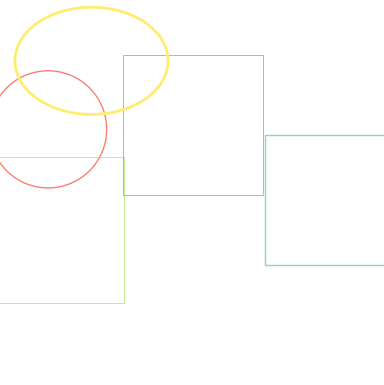[{"shape": "square", "thickness": 1, "radius": 0.85, "center": [0.857, 0.481]}, {"shape": "circle", "thickness": 1, "radius": 0.76, "center": [0.125, 0.664]}, {"shape": "square", "thickness": 0.5, "radius": 0.95, "center": [0.133, 0.402]}, {"shape": "square", "thickness": 0.5, "radius": 0.91, "center": [0.501, 0.676]}, {"shape": "oval", "thickness": 2, "radius": 0.99, "center": [0.238, 0.842]}]